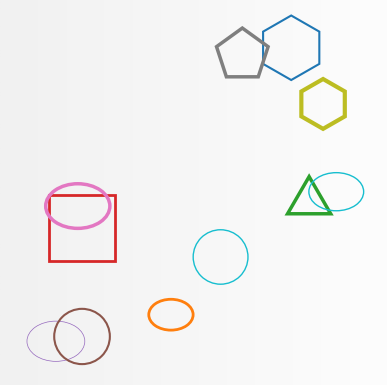[{"shape": "hexagon", "thickness": 1.5, "radius": 0.42, "center": [0.752, 0.876]}, {"shape": "oval", "thickness": 2, "radius": 0.29, "center": [0.441, 0.183]}, {"shape": "triangle", "thickness": 2.5, "radius": 0.32, "center": [0.798, 0.477]}, {"shape": "square", "thickness": 2, "radius": 0.43, "center": [0.211, 0.408]}, {"shape": "oval", "thickness": 0.5, "radius": 0.37, "center": [0.144, 0.114]}, {"shape": "circle", "thickness": 1.5, "radius": 0.36, "center": [0.212, 0.126]}, {"shape": "oval", "thickness": 2.5, "radius": 0.41, "center": [0.201, 0.465]}, {"shape": "pentagon", "thickness": 2.5, "radius": 0.35, "center": [0.625, 0.857]}, {"shape": "hexagon", "thickness": 3, "radius": 0.32, "center": [0.834, 0.73]}, {"shape": "circle", "thickness": 1, "radius": 0.35, "center": [0.569, 0.333]}, {"shape": "oval", "thickness": 1, "radius": 0.35, "center": [0.868, 0.502]}]